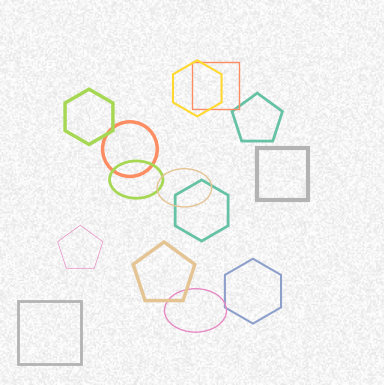[{"shape": "pentagon", "thickness": 2, "radius": 0.34, "center": [0.668, 0.689]}, {"shape": "hexagon", "thickness": 2, "radius": 0.4, "center": [0.524, 0.453]}, {"shape": "circle", "thickness": 2.5, "radius": 0.35, "center": [0.337, 0.613]}, {"shape": "square", "thickness": 1, "radius": 0.31, "center": [0.561, 0.779]}, {"shape": "hexagon", "thickness": 1.5, "radius": 0.42, "center": [0.657, 0.244]}, {"shape": "oval", "thickness": 1, "radius": 0.4, "center": [0.508, 0.194]}, {"shape": "pentagon", "thickness": 0.5, "radius": 0.31, "center": [0.209, 0.353]}, {"shape": "hexagon", "thickness": 2.5, "radius": 0.36, "center": [0.231, 0.697]}, {"shape": "oval", "thickness": 2, "radius": 0.35, "center": [0.354, 0.534]}, {"shape": "hexagon", "thickness": 1.5, "radius": 0.36, "center": [0.512, 0.771]}, {"shape": "oval", "thickness": 1, "radius": 0.35, "center": [0.479, 0.512]}, {"shape": "pentagon", "thickness": 2.5, "radius": 0.42, "center": [0.426, 0.287]}, {"shape": "square", "thickness": 3, "radius": 0.34, "center": [0.734, 0.547]}, {"shape": "square", "thickness": 2, "radius": 0.41, "center": [0.129, 0.136]}]